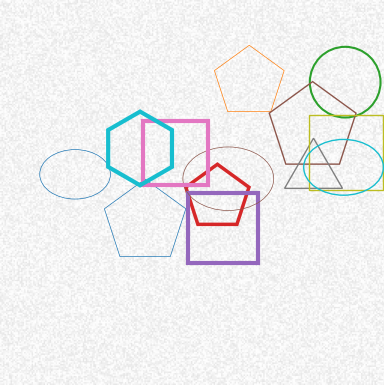[{"shape": "oval", "thickness": 0.5, "radius": 0.46, "center": [0.195, 0.547]}, {"shape": "pentagon", "thickness": 0.5, "radius": 0.56, "center": [0.377, 0.423]}, {"shape": "pentagon", "thickness": 0.5, "radius": 0.48, "center": [0.647, 0.787]}, {"shape": "circle", "thickness": 1.5, "radius": 0.46, "center": [0.897, 0.787]}, {"shape": "pentagon", "thickness": 2.5, "radius": 0.43, "center": [0.565, 0.487]}, {"shape": "square", "thickness": 3, "radius": 0.45, "center": [0.579, 0.408]}, {"shape": "oval", "thickness": 0.5, "radius": 0.59, "center": [0.593, 0.536]}, {"shape": "pentagon", "thickness": 1, "radius": 0.59, "center": [0.812, 0.67]}, {"shape": "square", "thickness": 3, "radius": 0.42, "center": [0.456, 0.603]}, {"shape": "triangle", "thickness": 1, "radius": 0.43, "center": [0.814, 0.554]}, {"shape": "square", "thickness": 1, "radius": 0.48, "center": [0.899, 0.604]}, {"shape": "oval", "thickness": 1, "radius": 0.52, "center": [0.892, 0.565]}, {"shape": "hexagon", "thickness": 3, "radius": 0.48, "center": [0.364, 0.614]}]